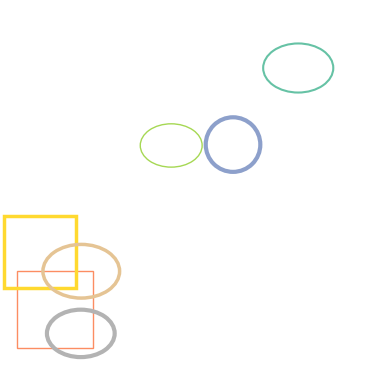[{"shape": "oval", "thickness": 1.5, "radius": 0.46, "center": [0.775, 0.823]}, {"shape": "square", "thickness": 1, "radius": 0.5, "center": [0.143, 0.196]}, {"shape": "circle", "thickness": 3, "radius": 0.35, "center": [0.605, 0.624]}, {"shape": "oval", "thickness": 1, "radius": 0.4, "center": [0.445, 0.622]}, {"shape": "square", "thickness": 2.5, "radius": 0.47, "center": [0.104, 0.344]}, {"shape": "oval", "thickness": 2.5, "radius": 0.5, "center": [0.211, 0.295]}, {"shape": "oval", "thickness": 3, "radius": 0.44, "center": [0.21, 0.134]}]